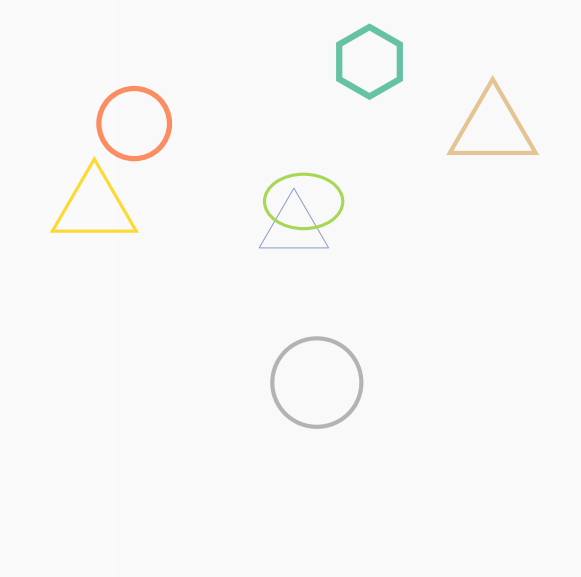[{"shape": "hexagon", "thickness": 3, "radius": 0.3, "center": [0.636, 0.892]}, {"shape": "circle", "thickness": 2.5, "radius": 0.3, "center": [0.231, 0.785]}, {"shape": "triangle", "thickness": 0.5, "radius": 0.35, "center": [0.506, 0.604]}, {"shape": "oval", "thickness": 1.5, "radius": 0.34, "center": [0.522, 0.65]}, {"shape": "triangle", "thickness": 1.5, "radius": 0.42, "center": [0.162, 0.64]}, {"shape": "triangle", "thickness": 2, "radius": 0.43, "center": [0.848, 0.777]}, {"shape": "circle", "thickness": 2, "radius": 0.38, "center": [0.545, 0.337]}]